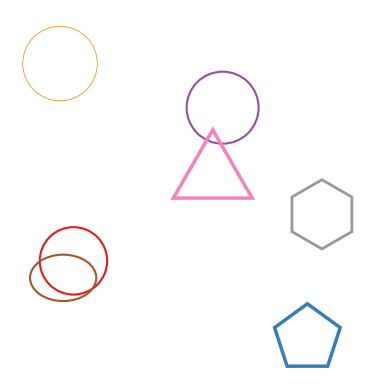[{"shape": "circle", "thickness": 1.5, "radius": 0.44, "center": [0.191, 0.322]}, {"shape": "pentagon", "thickness": 2.5, "radius": 0.45, "center": [0.798, 0.121]}, {"shape": "circle", "thickness": 1.5, "radius": 0.47, "center": [0.578, 0.72]}, {"shape": "circle", "thickness": 0.5, "radius": 0.48, "center": [0.156, 0.835]}, {"shape": "oval", "thickness": 1.5, "radius": 0.43, "center": [0.164, 0.278]}, {"shape": "triangle", "thickness": 2.5, "radius": 0.59, "center": [0.553, 0.545]}, {"shape": "hexagon", "thickness": 2, "radius": 0.45, "center": [0.836, 0.443]}]